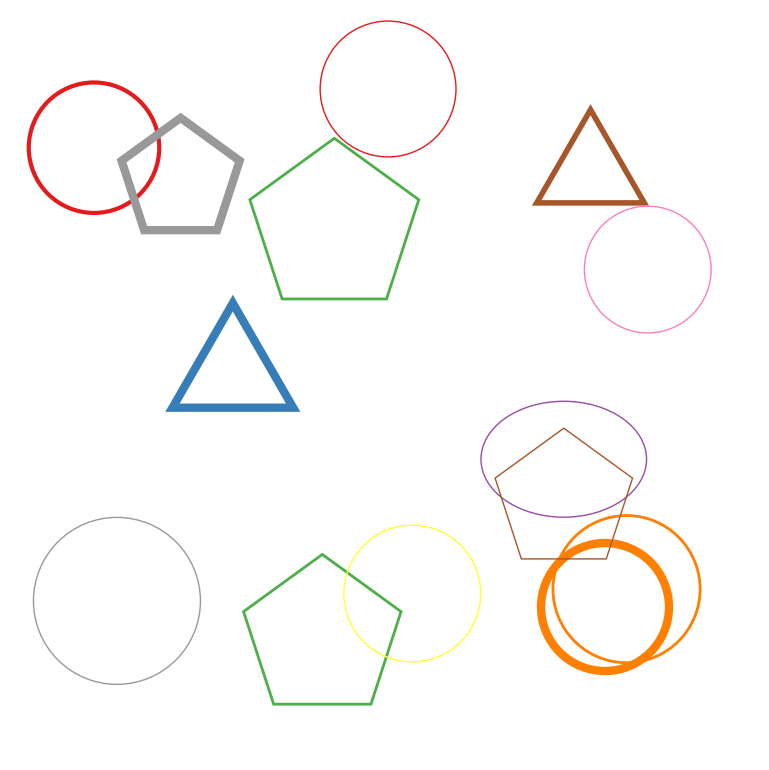[{"shape": "circle", "thickness": 1.5, "radius": 0.42, "center": [0.122, 0.808]}, {"shape": "circle", "thickness": 0.5, "radius": 0.44, "center": [0.504, 0.884]}, {"shape": "triangle", "thickness": 3, "radius": 0.45, "center": [0.302, 0.516]}, {"shape": "pentagon", "thickness": 1, "radius": 0.54, "center": [0.419, 0.172]}, {"shape": "pentagon", "thickness": 1, "radius": 0.58, "center": [0.434, 0.705]}, {"shape": "oval", "thickness": 0.5, "radius": 0.54, "center": [0.732, 0.404]}, {"shape": "circle", "thickness": 1, "radius": 0.48, "center": [0.814, 0.235]}, {"shape": "circle", "thickness": 3, "radius": 0.42, "center": [0.786, 0.212]}, {"shape": "circle", "thickness": 0.5, "radius": 0.44, "center": [0.535, 0.229]}, {"shape": "pentagon", "thickness": 0.5, "radius": 0.47, "center": [0.732, 0.35]}, {"shape": "triangle", "thickness": 2, "radius": 0.4, "center": [0.767, 0.777]}, {"shape": "circle", "thickness": 0.5, "radius": 0.41, "center": [0.841, 0.65]}, {"shape": "circle", "thickness": 0.5, "radius": 0.54, "center": [0.152, 0.22]}, {"shape": "pentagon", "thickness": 3, "radius": 0.4, "center": [0.235, 0.766]}]